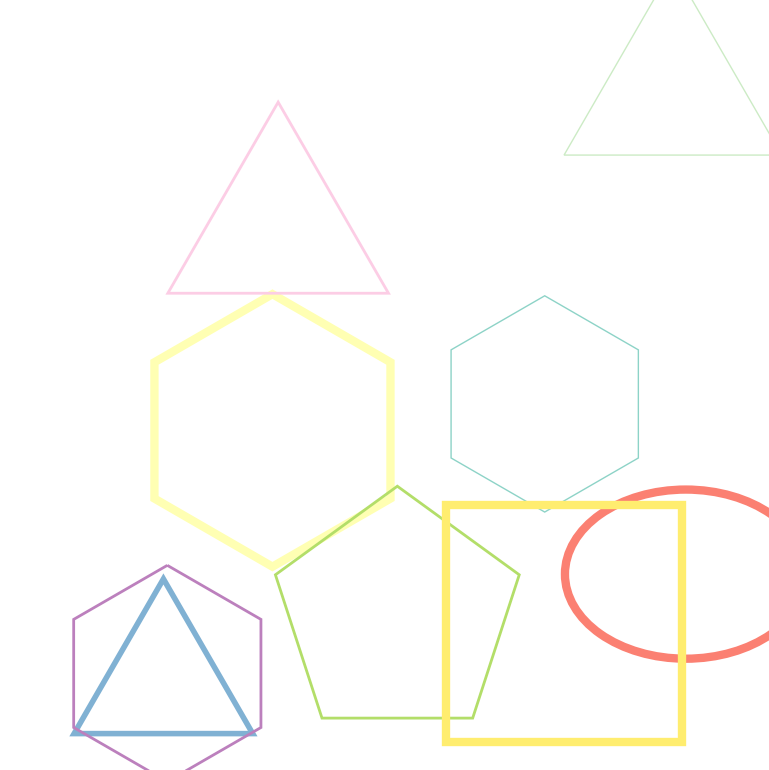[{"shape": "hexagon", "thickness": 0.5, "radius": 0.7, "center": [0.707, 0.475]}, {"shape": "hexagon", "thickness": 3, "radius": 0.88, "center": [0.354, 0.441]}, {"shape": "oval", "thickness": 3, "radius": 0.78, "center": [0.891, 0.254]}, {"shape": "triangle", "thickness": 2, "radius": 0.67, "center": [0.212, 0.114]}, {"shape": "pentagon", "thickness": 1, "radius": 0.83, "center": [0.516, 0.202]}, {"shape": "triangle", "thickness": 1, "radius": 0.83, "center": [0.361, 0.702]}, {"shape": "hexagon", "thickness": 1, "radius": 0.7, "center": [0.217, 0.125]}, {"shape": "triangle", "thickness": 0.5, "radius": 0.82, "center": [0.874, 0.88]}, {"shape": "square", "thickness": 3, "radius": 0.77, "center": [0.732, 0.19]}]